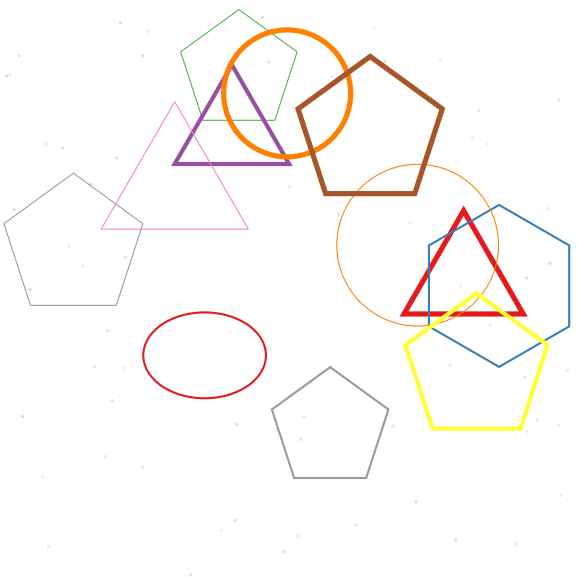[{"shape": "oval", "thickness": 1, "radius": 0.53, "center": [0.354, 0.384]}, {"shape": "triangle", "thickness": 2.5, "radius": 0.6, "center": [0.803, 0.515]}, {"shape": "hexagon", "thickness": 1, "radius": 0.7, "center": [0.864, 0.504]}, {"shape": "pentagon", "thickness": 0.5, "radius": 0.53, "center": [0.414, 0.877]}, {"shape": "triangle", "thickness": 2, "radius": 0.57, "center": [0.402, 0.772]}, {"shape": "circle", "thickness": 0.5, "radius": 0.7, "center": [0.723, 0.575]}, {"shape": "circle", "thickness": 2.5, "radius": 0.55, "center": [0.497, 0.837]}, {"shape": "pentagon", "thickness": 2, "radius": 0.65, "center": [0.825, 0.362]}, {"shape": "pentagon", "thickness": 2.5, "radius": 0.66, "center": [0.641, 0.77]}, {"shape": "triangle", "thickness": 0.5, "radius": 0.74, "center": [0.303, 0.676]}, {"shape": "pentagon", "thickness": 1, "radius": 0.53, "center": [0.572, 0.257]}, {"shape": "pentagon", "thickness": 0.5, "radius": 0.63, "center": [0.127, 0.573]}]